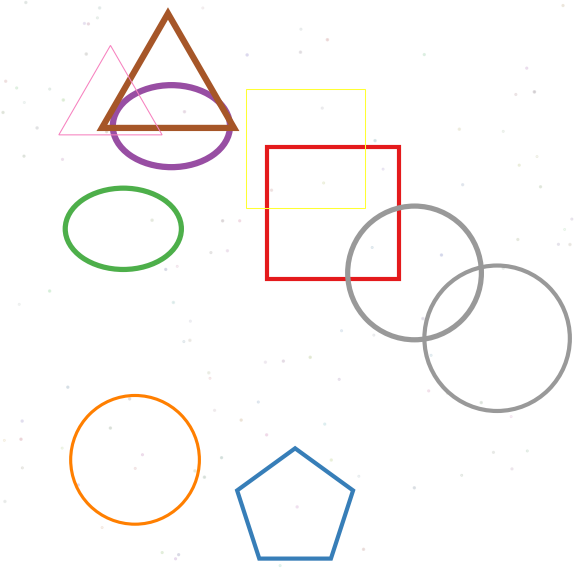[{"shape": "square", "thickness": 2, "radius": 0.57, "center": [0.577, 0.63]}, {"shape": "pentagon", "thickness": 2, "radius": 0.53, "center": [0.511, 0.117]}, {"shape": "oval", "thickness": 2.5, "radius": 0.5, "center": [0.214, 0.603]}, {"shape": "oval", "thickness": 3, "radius": 0.51, "center": [0.297, 0.781]}, {"shape": "circle", "thickness": 1.5, "radius": 0.56, "center": [0.234, 0.203]}, {"shape": "square", "thickness": 0.5, "radius": 0.52, "center": [0.528, 0.742]}, {"shape": "triangle", "thickness": 3, "radius": 0.66, "center": [0.291, 0.844]}, {"shape": "triangle", "thickness": 0.5, "radius": 0.52, "center": [0.191, 0.817]}, {"shape": "circle", "thickness": 2, "radius": 0.63, "center": [0.861, 0.413]}, {"shape": "circle", "thickness": 2.5, "radius": 0.58, "center": [0.718, 0.527]}]